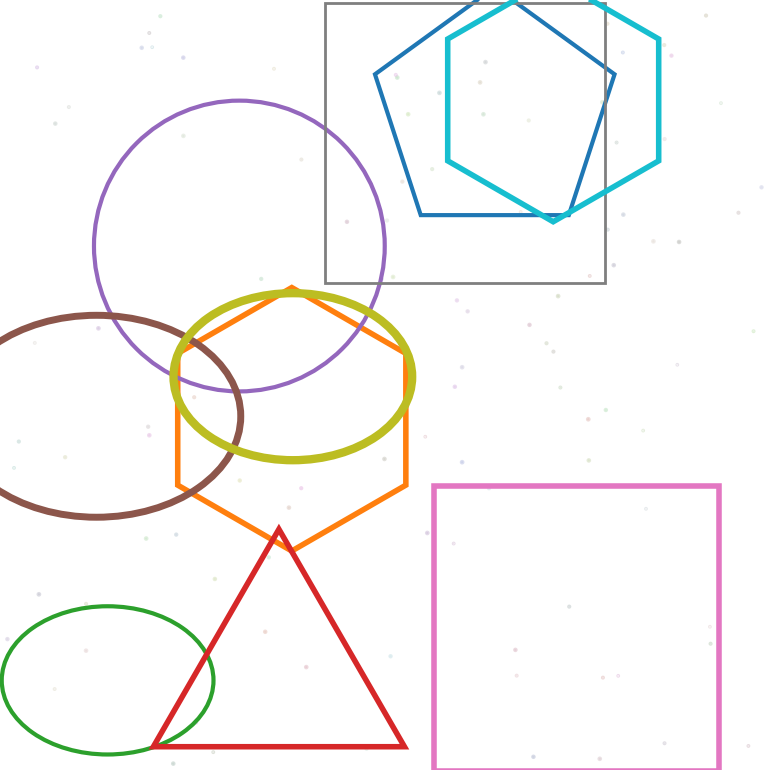[{"shape": "pentagon", "thickness": 1.5, "radius": 0.82, "center": [0.643, 0.853]}, {"shape": "hexagon", "thickness": 2, "radius": 0.86, "center": [0.379, 0.455]}, {"shape": "oval", "thickness": 1.5, "radius": 0.69, "center": [0.14, 0.116]}, {"shape": "triangle", "thickness": 2, "radius": 0.94, "center": [0.362, 0.124]}, {"shape": "circle", "thickness": 1.5, "radius": 0.94, "center": [0.311, 0.68]}, {"shape": "oval", "thickness": 2.5, "radius": 0.94, "center": [0.125, 0.459]}, {"shape": "square", "thickness": 2, "radius": 0.92, "center": [0.749, 0.184]}, {"shape": "square", "thickness": 1, "radius": 0.91, "center": [0.604, 0.814]}, {"shape": "oval", "thickness": 3, "radius": 0.77, "center": [0.38, 0.511]}, {"shape": "hexagon", "thickness": 2, "radius": 0.79, "center": [0.718, 0.87]}]